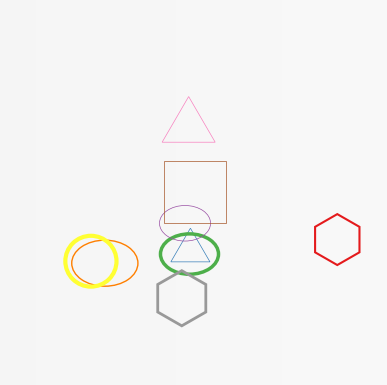[{"shape": "hexagon", "thickness": 1.5, "radius": 0.33, "center": [0.87, 0.378]}, {"shape": "triangle", "thickness": 0.5, "radius": 0.29, "center": [0.491, 0.349]}, {"shape": "oval", "thickness": 2.5, "radius": 0.37, "center": [0.489, 0.34]}, {"shape": "oval", "thickness": 0.5, "radius": 0.33, "center": [0.477, 0.42]}, {"shape": "oval", "thickness": 1, "radius": 0.43, "center": [0.271, 0.316]}, {"shape": "circle", "thickness": 3, "radius": 0.33, "center": [0.235, 0.322]}, {"shape": "square", "thickness": 0.5, "radius": 0.4, "center": [0.503, 0.501]}, {"shape": "triangle", "thickness": 0.5, "radius": 0.4, "center": [0.487, 0.67]}, {"shape": "hexagon", "thickness": 2, "radius": 0.36, "center": [0.469, 0.225]}]